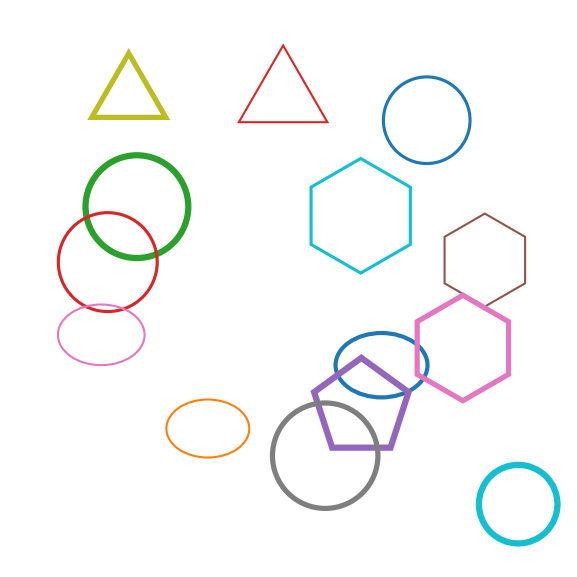[{"shape": "oval", "thickness": 2, "radius": 0.4, "center": [0.661, 0.367]}, {"shape": "circle", "thickness": 1.5, "radius": 0.38, "center": [0.739, 0.791]}, {"shape": "oval", "thickness": 1, "radius": 0.36, "center": [0.36, 0.257]}, {"shape": "circle", "thickness": 3, "radius": 0.44, "center": [0.237, 0.641]}, {"shape": "triangle", "thickness": 1, "radius": 0.44, "center": [0.49, 0.832]}, {"shape": "circle", "thickness": 1.5, "radius": 0.43, "center": [0.187, 0.545]}, {"shape": "pentagon", "thickness": 3, "radius": 0.43, "center": [0.626, 0.294]}, {"shape": "hexagon", "thickness": 1, "radius": 0.4, "center": [0.84, 0.549]}, {"shape": "oval", "thickness": 1, "radius": 0.38, "center": [0.175, 0.419]}, {"shape": "hexagon", "thickness": 2.5, "radius": 0.46, "center": [0.801, 0.397]}, {"shape": "circle", "thickness": 2.5, "radius": 0.46, "center": [0.563, 0.21]}, {"shape": "triangle", "thickness": 2.5, "radius": 0.37, "center": [0.223, 0.833]}, {"shape": "hexagon", "thickness": 1.5, "radius": 0.5, "center": [0.625, 0.625]}, {"shape": "circle", "thickness": 3, "radius": 0.34, "center": [0.897, 0.126]}]